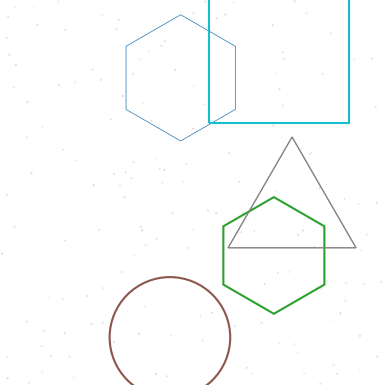[{"shape": "hexagon", "thickness": 0.5, "radius": 0.82, "center": [0.469, 0.798]}, {"shape": "hexagon", "thickness": 1.5, "radius": 0.76, "center": [0.711, 0.336]}, {"shape": "circle", "thickness": 1.5, "radius": 0.78, "center": [0.441, 0.124]}, {"shape": "triangle", "thickness": 1, "radius": 0.96, "center": [0.759, 0.452]}, {"shape": "square", "thickness": 1.5, "radius": 0.91, "center": [0.725, 0.863]}]